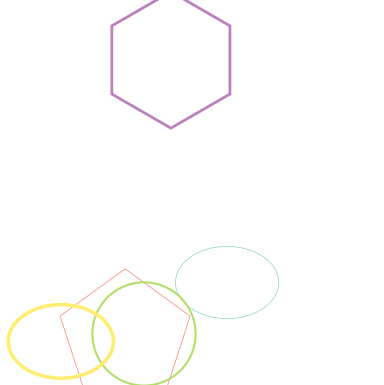[{"shape": "oval", "thickness": 0.5, "radius": 0.67, "center": [0.59, 0.266]}, {"shape": "pentagon", "thickness": 0.5, "radius": 0.89, "center": [0.325, 0.124]}, {"shape": "circle", "thickness": 1.5, "radius": 0.67, "center": [0.374, 0.133]}, {"shape": "hexagon", "thickness": 2, "radius": 0.89, "center": [0.444, 0.844]}, {"shape": "oval", "thickness": 2.5, "radius": 0.68, "center": [0.158, 0.113]}]